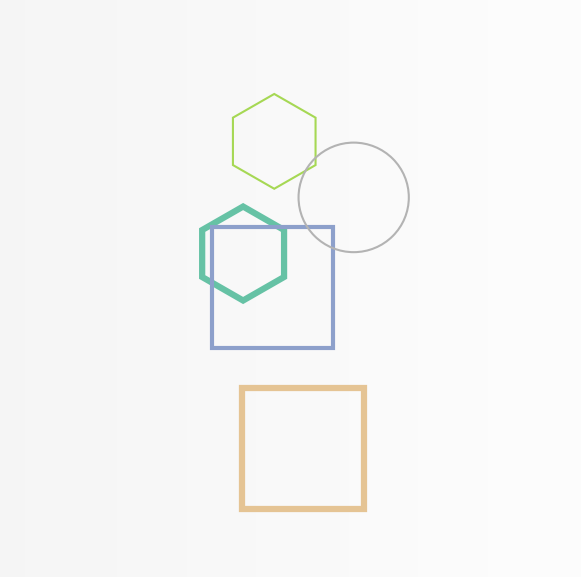[{"shape": "hexagon", "thickness": 3, "radius": 0.41, "center": [0.418, 0.56]}, {"shape": "square", "thickness": 2, "radius": 0.52, "center": [0.469, 0.501]}, {"shape": "hexagon", "thickness": 1, "radius": 0.41, "center": [0.472, 0.754]}, {"shape": "square", "thickness": 3, "radius": 0.53, "center": [0.521, 0.223]}, {"shape": "circle", "thickness": 1, "radius": 0.47, "center": [0.608, 0.657]}]